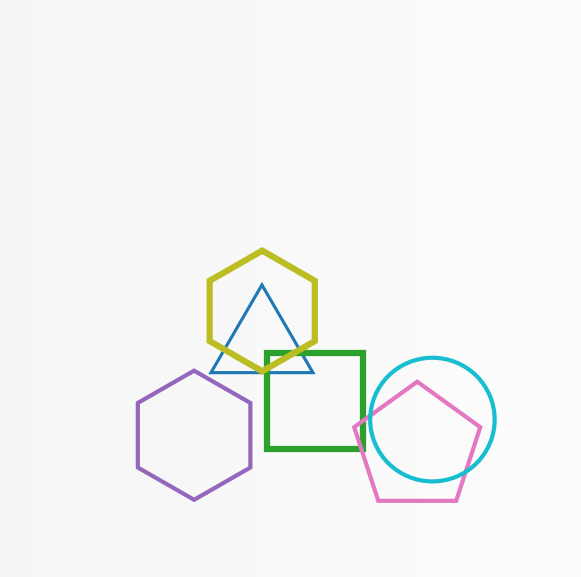[{"shape": "triangle", "thickness": 1.5, "radius": 0.51, "center": [0.451, 0.404]}, {"shape": "square", "thickness": 3, "radius": 0.41, "center": [0.542, 0.305]}, {"shape": "hexagon", "thickness": 2, "radius": 0.56, "center": [0.334, 0.245]}, {"shape": "pentagon", "thickness": 2, "radius": 0.57, "center": [0.718, 0.224]}, {"shape": "hexagon", "thickness": 3, "radius": 0.52, "center": [0.451, 0.461]}, {"shape": "circle", "thickness": 2, "radius": 0.54, "center": [0.744, 0.273]}]